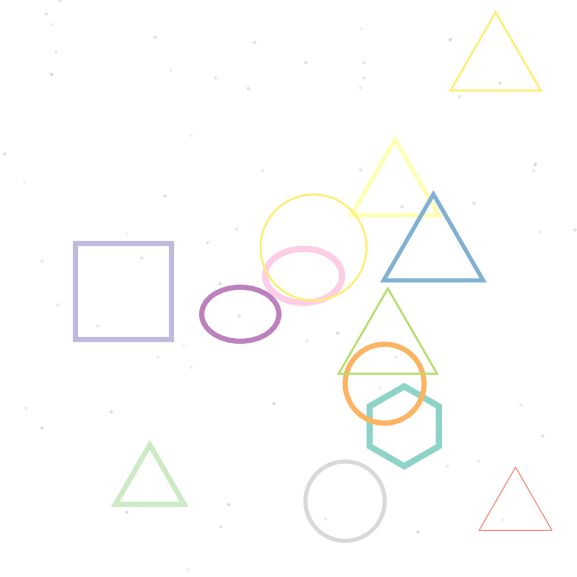[{"shape": "hexagon", "thickness": 3, "radius": 0.35, "center": [0.7, 0.261]}, {"shape": "triangle", "thickness": 2, "radius": 0.44, "center": [0.684, 0.67]}, {"shape": "square", "thickness": 2.5, "radius": 0.42, "center": [0.213, 0.495]}, {"shape": "triangle", "thickness": 0.5, "radius": 0.36, "center": [0.893, 0.117]}, {"shape": "triangle", "thickness": 2, "radius": 0.5, "center": [0.75, 0.563]}, {"shape": "circle", "thickness": 2.5, "radius": 0.34, "center": [0.666, 0.335]}, {"shape": "triangle", "thickness": 1, "radius": 0.49, "center": [0.672, 0.401]}, {"shape": "oval", "thickness": 3, "radius": 0.33, "center": [0.526, 0.522]}, {"shape": "circle", "thickness": 2, "radius": 0.34, "center": [0.598, 0.131]}, {"shape": "oval", "thickness": 2.5, "radius": 0.33, "center": [0.416, 0.455]}, {"shape": "triangle", "thickness": 2.5, "radius": 0.34, "center": [0.259, 0.16]}, {"shape": "circle", "thickness": 1, "radius": 0.46, "center": [0.543, 0.571]}, {"shape": "triangle", "thickness": 1, "radius": 0.45, "center": [0.858, 0.888]}]